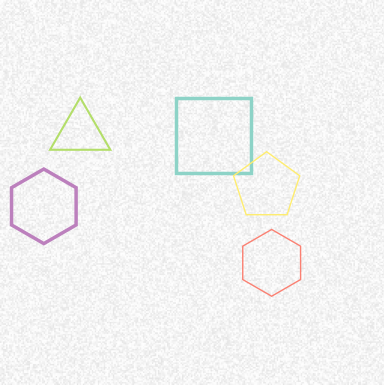[{"shape": "square", "thickness": 2.5, "radius": 0.49, "center": [0.555, 0.648]}, {"shape": "hexagon", "thickness": 1, "radius": 0.43, "center": [0.706, 0.317]}, {"shape": "triangle", "thickness": 1.5, "radius": 0.45, "center": [0.208, 0.656]}, {"shape": "hexagon", "thickness": 2.5, "radius": 0.48, "center": [0.114, 0.464]}, {"shape": "pentagon", "thickness": 1, "radius": 0.45, "center": [0.693, 0.515]}]